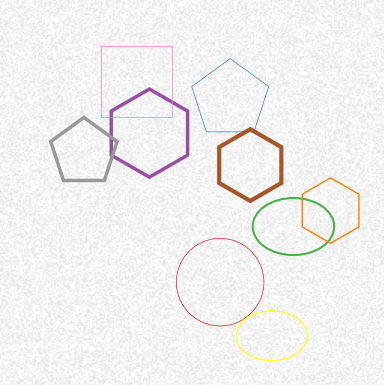[{"shape": "circle", "thickness": 0.5, "radius": 0.57, "center": [0.572, 0.267]}, {"shape": "pentagon", "thickness": 0.5, "radius": 0.53, "center": [0.598, 0.743]}, {"shape": "oval", "thickness": 1.5, "radius": 0.53, "center": [0.762, 0.412]}, {"shape": "hexagon", "thickness": 2.5, "radius": 0.57, "center": [0.388, 0.654]}, {"shape": "hexagon", "thickness": 1, "radius": 0.42, "center": [0.859, 0.453]}, {"shape": "oval", "thickness": 1, "radius": 0.46, "center": [0.706, 0.128]}, {"shape": "hexagon", "thickness": 3, "radius": 0.47, "center": [0.65, 0.571]}, {"shape": "square", "thickness": 0.5, "radius": 0.46, "center": [0.355, 0.787]}, {"shape": "pentagon", "thickness": 2.5, "radius": 0.45, "center": [0.218, 0.604]}]